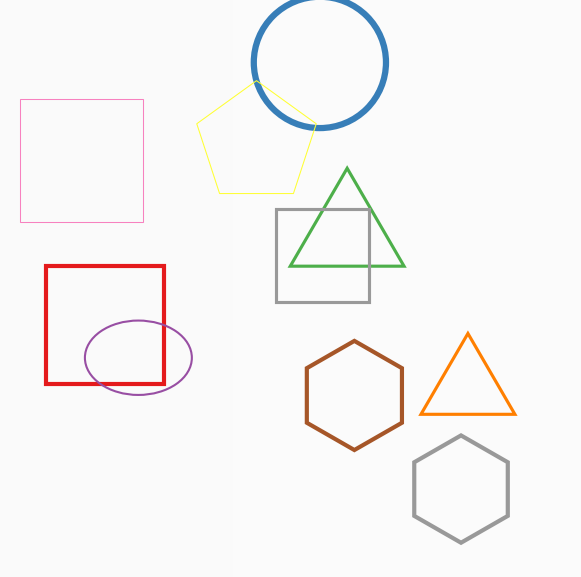[{"shape": "square", "thickness": 2, "radius": 0.51, "center": [0.18, 0.437]}, {"shape": "circle", "thickness": 3, "radius": 0.57, "center": [0.55, 0.891]}, {"shape": "triangle", "thickness": 1.5, "radius": 0.57, "center": [0.597, 0.595]}, {"shape": "oval", "thickness": 1, "radius": 0.46, "center": [0.238, 0.38]}, {"shape": "triangle", "thickness": 1.5, "radius": 0.47, "center": [0.805, 0.328]}, {"shape": "pentagon", "thickness": 0.5, "radius": 0.54, "center": [0.441, 0.751]}, {"shape": "hexagon", "thickness": 2, "radius": 0.47, "center": [0.61, 0.314]}, {"shape": "square", "thickness": 0.5, "radius": 0.53, "center": [0.14, 0.721]}, {"shape": "hexagon", "thickness": 2, "radius": 0.46, "center": [0.793, 0.152]}, {"shape": "square", "thickness": 1.5, "radius": 0.4, "center": [0.555, 0.557]}]